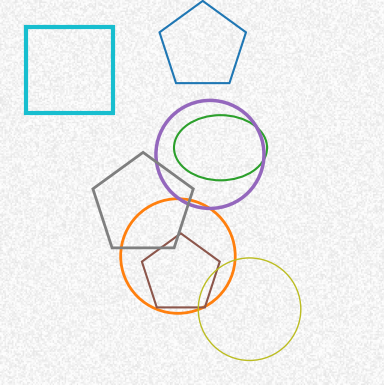[{"shape": "pentagon", "thickness": 1.5, "radius": 0.59, "center": [0.527, 0.88]}, {"shape": "circle", "thickness": 2, "radius": 0.74, "center": [0.462, 0.335]}, {"shape": "oval", "thickness": 1.5, "radius": 0.6, "center": [0.573, 0.616]}, {"shape": "circle", "thickness": 2.5, "radius": 0.7, "center": [0.545, 0.599]}, {"shape": "pentagon", "thickness": 1.5, "radius": 0.53, "center": [0.47, 0.288]}, {"shape": "pentagon", "thickness": 2, "radius": 0.69, "center": [0.372, 0.467]}, {"shape": "circle", "thickness": 1, "radius": 0.67, "center": [0.648, 0.197]}, {"shape": "square", "thickness": 3, "radius": 0.56, "center": [0.18, 0.819]}]